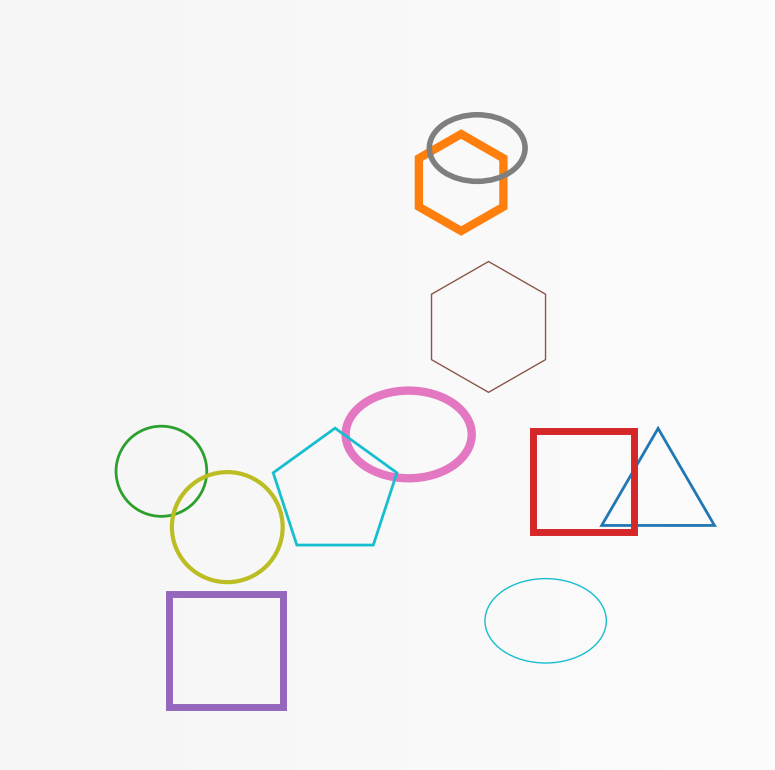[{"shape": "triangle", "thickness": 1, "radius": 0.42, "center": [0.849, 0.36]}, {"shape": "hexagon", "thickness": 3, "radius": 0.31, "center": [0.595, 0.763]}, {"shape": "circle", "thickness": 1, "radius": 0.29, "center": [0.208, 0.388]}, {"shape": "square", "thickness": 2.5, "radius": 0.33, "center": [0.753, 0.375]}, {"shape": "square", "thickness": 2.5, "radius": 0.37, "center": [0.292, 0.155]}, {"shape": "hexagon", "thickness": 0.5, "radius": 0.42, "center": [0.63, 0.575]}, {"shape": "oval", "thickness": 3, "radius": 0.41, "center": [0.527, 0.436]}, {"shape": "oval", "thickness": 2, "radius": 0.31, "center": [0.616, 0.808]}, {"shape": "circle", "thickness": 1.5, "radius": 0.36, "center": [0.293, 0.315]}, {"shape": "oval", "thickness": 0.5, "radius": 0.39, "center": [0.704, 0.194]}, {"shape": "pentagon", "thickness": 1, "radius": 0.42, "center": [0.432, 0.36]}]